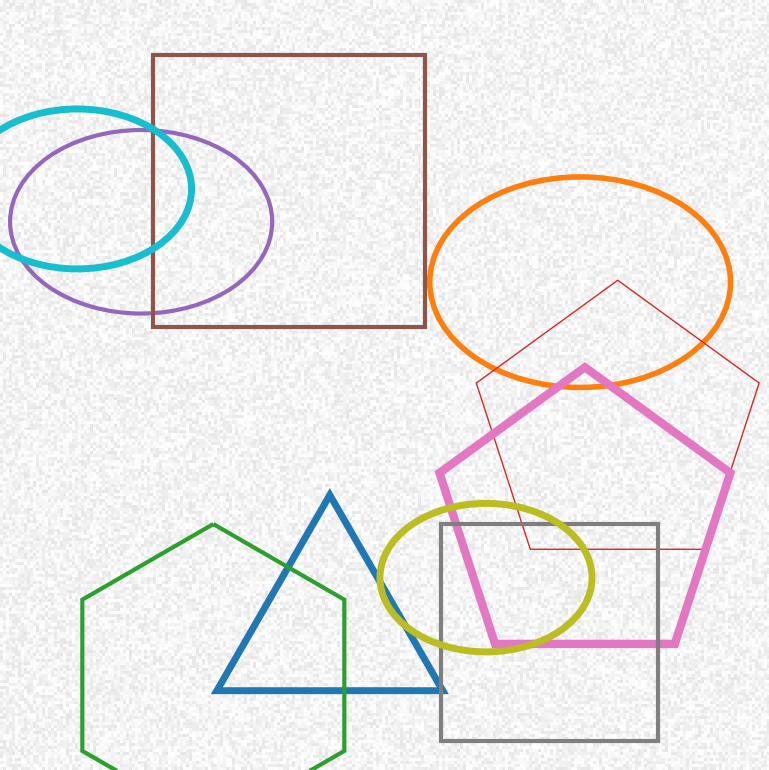[{"shape": "triangle", "thickness": 2.5, "radius": 0.85, "center": [0.428, 0.188]}, {"shape": "oval", "thickness": 2, "radius": 0.98, "center": [0.753, 0.634]}, {"shape": "hexagon", "thickness": 1.5, "radius": 0.98, "center": [0.277, 0.123]}, {"shape": "pentagon", "thickness": 0.5, "radius": 0.97, "center": [0.802, 0.443]}, {"shape": "oval", "thickness": 1.5, "radius": 0.85, "center": [0.183, 0.712]}, {"shape": "square", "thickness": 1.5, "radius": 0.88, "center": [0.375, 0.752]}, {"shape": "pentagon", "thickness": 3, "radius": 0.99, "center": [0.76, 0.324]}, {"shape": "square", "thickness": 1.5, "radius": 0.7, "center": [0.713, 0.178]}, {"shape": "oval", "thickness": 2.5, "radius": 0.69, "center": [0.631, 0.25]}, {"shape": "oval", "thickness": 2.5, "radius": 0.74, "center": [0.1, 0.755]}]